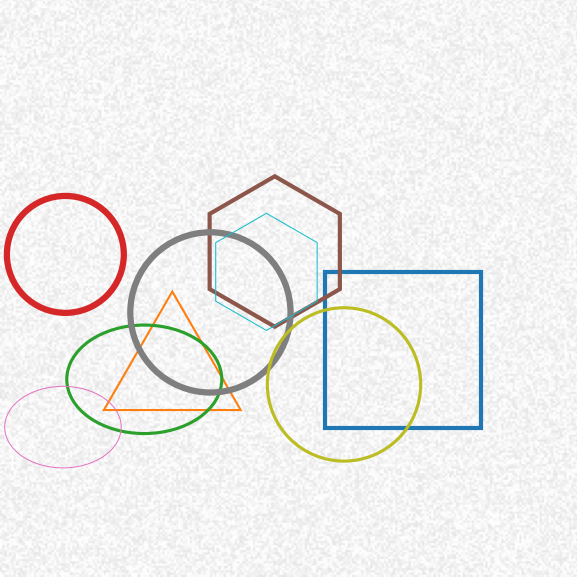[{"shape": "square", "thickness": 2, "radius": 0.67, "center": [0.697, 0.393]}, {"shape": "triangle", "thickness": 1, "radius": 0.68, "center": [0.298, 0.358]}, {"shape": "oval", "thickness": 1.5, "radius": 0.67, "center": [0.25, 0.342]}, {"shape": "circle", "thickness": 3, "radius": 0.51, "center": [0.113, 0.559]}, {"shape": "hexagon", "thickness": 2, "radius": 0.65, "center": [0.476, 0.564]}, {"shape": "oval", "thickness": 0.5, "radius": 0.5, "center": [0.109, 0.26]}, {"shape": "circle", "thickness": 3, "radius": 0.69, "center": [0.364, 0.458]}, {"shape": "circle", "thickness": 1.5, "radius": 0.66, "center": [0.596, 0.333]}, {"shape": "hexagon", "thickness": 0.5, "radius": 0.51, "center": [0.461, 0.528]}]